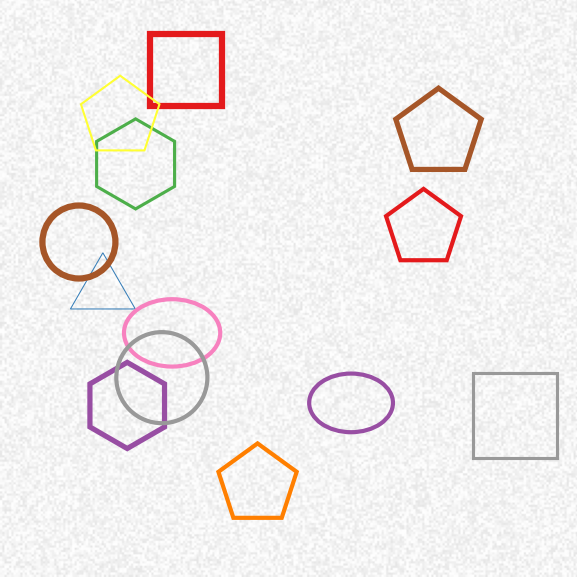[{"shape": "square", "thickness": 3, "radius": 0.31, "center": [0.322, 0.878]}, {"shape": "pentagon", "thickness": 2, "radius": 0.34, "center": [0.733, 0.604]}, {"shape": "triangle", "thickness": 0.5, "radius": 0.32, "center": [0.178, 0.497]}, {"shape": "hexagon", "thickness": 1.5, "radius": 0.39, "center": [0.235, 0.715]}, {"shape": "hexagon", "thickness": 2.5, "radius": 0.37, "center": [0.22, 0.297]}, {"shape": "oval", "thickness": 2, "radius": 0.36, "center": [0.608, 0.302]}, {"shape": "pentagon", "thickness": 2, "radius": 0.36, "center": [0.446, 0.16]}, {"shape": "pentagon", "thickness": 1, "radius": 0.36, "center": [0.208, 0.797]}, {"shape": "circle", "thickness": 3, "radius": 0.32, "center": [0.137, 0.58]}, {"shape": "pentagon", "thickness": 2.5, "radius": 0.39, "center": [0.759, 0.769]}, {"shape": "oval", "thickness": 2, "radius": 0.42, "center": [0.298, 0.423]}, {"shape": "circle", "thickness": 2, "radius": 0.39, "center": [0.28, 0.345]}, {"shape": "square", "thickness": 1.5, "radius": 0.37, "center": [0.892, 0.28]}]